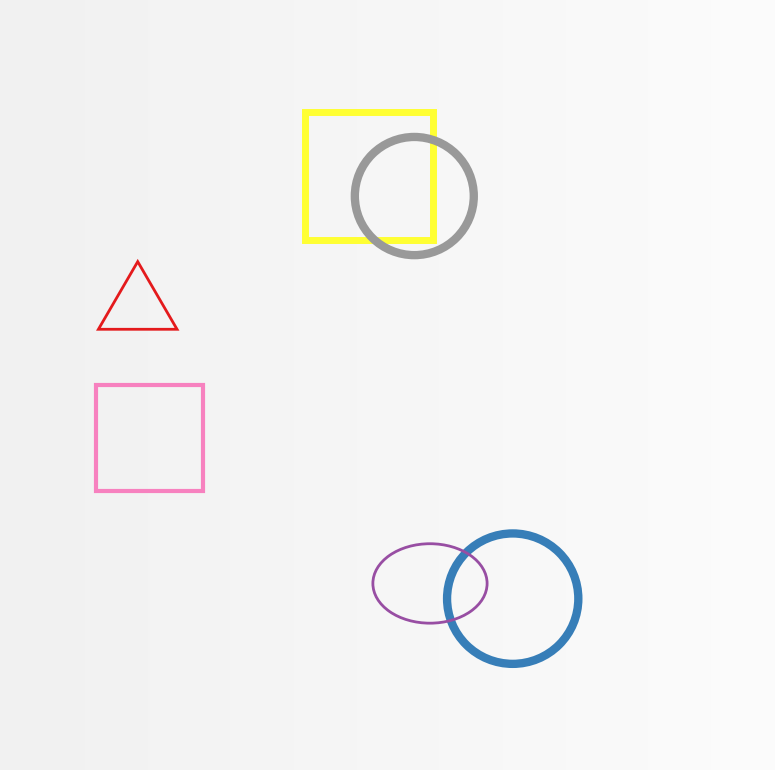[{"shape": "triangle", "thickness": 1, "radius": 0.29, "center": [0.178, 0.602]}, {"shape": "circle", "thickness": 3, "radius": 0.42, "center": [0.662, 0.223]}, {"shape": "oval", "thickness": 1, "radius": 0.37, "center": [0.555, 0.242]}, {"shape": "square", "thickness": 2.5, "radius": 0.41, "center": [0.476, 0.771]}, {"shape": "square", "thickness": 1.5, "radius": 0.35, "center": [0.193, 0.431]}, {"shape": "circle", "thickness": 3, "radius": 0.38, "center": [0.535, 0.745]}]